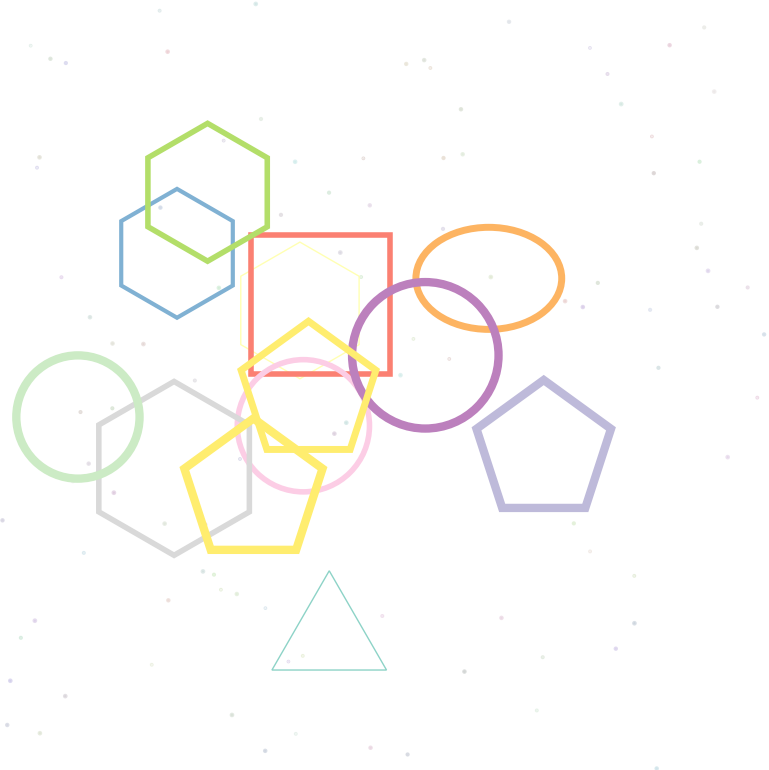[{"shape": "triangle", "thickness": 0.5, "radius": 0.43, "center": [0.428, 0.173]}, {"shape": "hexagon", "thickness": 0.5, "radius": 0.44, "center": [0.39, 0.597]}, {"shape": "pentagon", "thickness": 3, "radius": 0.46, "center": [0.706, 0.415]}, {"shape": "square", "thickness": 2, "radius": 0.45, "center": [0.417, 0.604]}, {"shape": "hexagon", "thickness": 1.5, "radius": 0.42, "center": [0.23, 0.671]}, {"shape": "oval", "thickness": 2.5, "radius": 0.47, "center": [0.635, 0.639]}, {"shape": "hexagon", "thickness": 2, "radius": 0.45, "center": [0.27, 0.75]}, {"shape": "circle", "thickness": 2, "radius": 0.43, "center": [0.394, 0.447]}, {"shape": "hexagon", "thickness": 2, "radius": 0.56, "center": [0.226, 0.392]}, {"shape": "circle", "thickness": 3, "radius": 0.48, "center": [0.552, 0.539]}, {"shape": "circle", "thickness": 3, "radius": 0.4, "center": [0.101, 0.458]}, {"shape": "pentagon", "thickness": 2.5, "radius": 0.46, "center": [0.401, 0.491]}, {"shape": "pentagon", "thickness": 3, "radius": 0.47, "center": [0.329, 0.362]}]